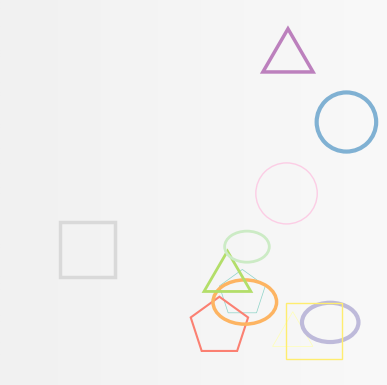[{"shape": "pentagon", "thickness": 0.5, "radius": 0.31, "center": [0.625, 0.238]}, {"shape": "triangle", "thickness": 0.5, "radius": 0.3, "center": [0.755, 0.13]}, {"shape": "oval", "thickness": 3, "radius": 0.36, "center": [0.852, 0.163]}, {"shape": "pentagon", "thickness": 1.5, "radius": 0.39, "center": [0.566, 0.151]}, {"shape": "circle", "thickness": 3, "radius": 0.38, "center": [0.894, 0.683]}, {"shape": "oval", "thickness": 2.5, "radius": 0.41, "center": [0.632, 0.216]}, {"shape": "triangle", "thickness": 2, "radius": 0.35, "center": [0.587, 0.278]}, {"shape": "circle", "thickness": 1, "radius": 0.4, "center": [0.739, 0.498]}, {"shape": "square", "thickness": 2.5, "radius": 0.35, "center": [0.225, 0.352]}, {"shape": "triangle", "thickness": 2.5, "radius": 0.37, "center": [0.743, 0.85]}, {"shape": "oval", "thickness": 2, "radius": 0.29, "center": [0.637, 0.359]}, {"shape": "square", "thickness": 1, "radius": 0.36, "center": [0.81, 0.142]}]